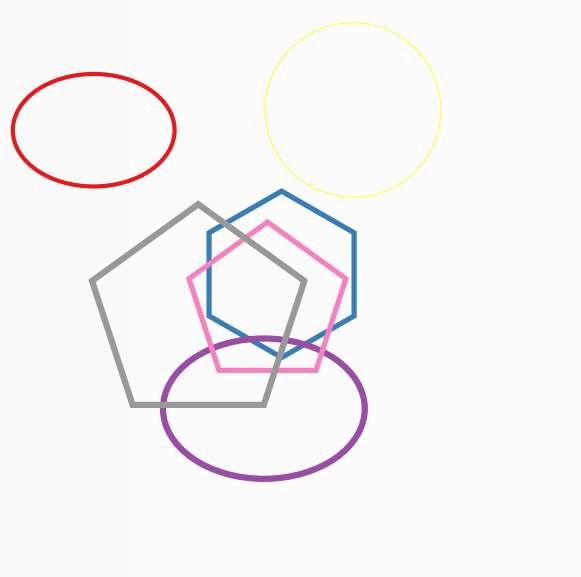[{"shape": "oval", "thickness": 2, "radius": 0.7, "center": [0.161, 0.774]}, {"shape": "hexagon", "thickness": 2.5, "radius": 0.72, "center": [0.484, 0.524]}, {"shape": "oval", "thickness": 3, "radius": 0.87, "center": [0.454, 0.291]}, {"shape": "circle", "thickness": 0.5, "radius": 0.76, "center": [0.607, 0.809]}, {"shape": "pentagon", "thickness": 2.5, "radius": 0.71, "center": [0.46, 0.473]}, {"shape": "pentagon", "thickness": 3, "radius": 0.96, "center": [0.341, 0.453]}]